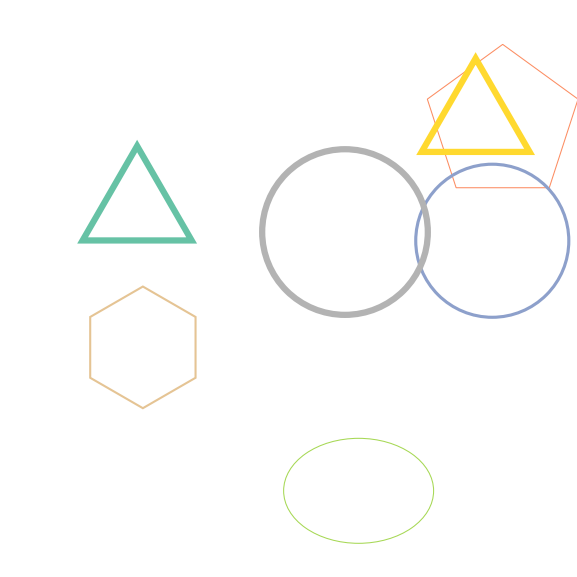[{"shape": "triangle", "thickness": 3, "radius": 0.55, "center": [0.237, 0.637]}, {"shape": "pentagon", "thickness": 0.5, "radius": 0.69, "center": [0.87, 0.785]}, {"shape": "circle", "thickness": 1.5, "radius": 0.66, "center": [0.852, 0.582]}, {"shape": "oval", "thickness": 0.5, "radius": 0.65, "center": [0.621, 0.149]}, {"shape": "triangle", "thickness": 3, "radius": 0.54, "center": [0.824, 0.79]}, {"shape": "hexagon", "thickness": 1, "radius": 0.53, "center": [0.247, 0.398]}, {"shape": "circle", "thickness": 3, "radius": 0.72, "center": [0.597, 0.597]}]